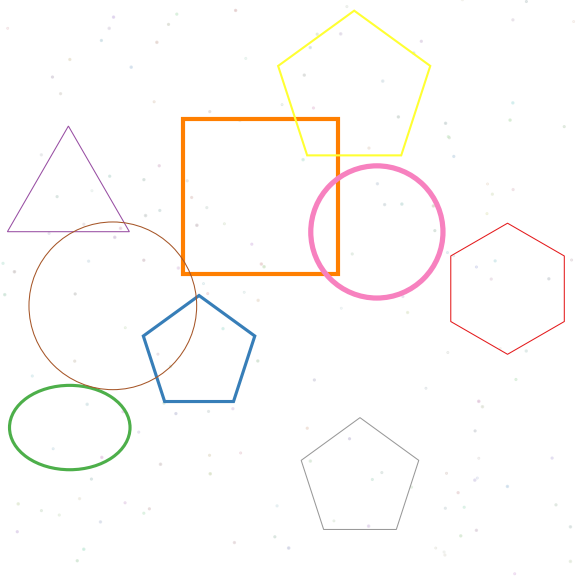[{"shape": "hexagon", "thickness": 0.5, "radius": 0.57, "center": [0.879, 0.499]}, {"shape": "pentagon", "thickness": 1.5, "radius": 0.51, "center": [0.345, 0.386]}, {"shape": "oval", "thickness": 1.5, "radius": 0.52, "center": [0.121, 0.259]}, {"shape": "triangle", "thickness": 0.5, "radius": 0.61, "center": [0.118, 0.659]}, {"shape": "square", "thickness": 2, "radius": 0.67, "center": [0.451, 0.658]}, {"shape": "pentagon", "thickness": 1, "radius": 0.69, "center": [0.613, 0.842]}, {"shape": "circle", "thickness": 0.5, "radius": 0.73, "center": [0.195, 0.47]}, {"shape": "circle", "thickness": 2.5, "radius": 0.57, "center": [0.653, 0.598]}, {"shape": "pentagon", "thickness": 0.5, "radius": 0.54, "center": [0.623, 0.169]}]